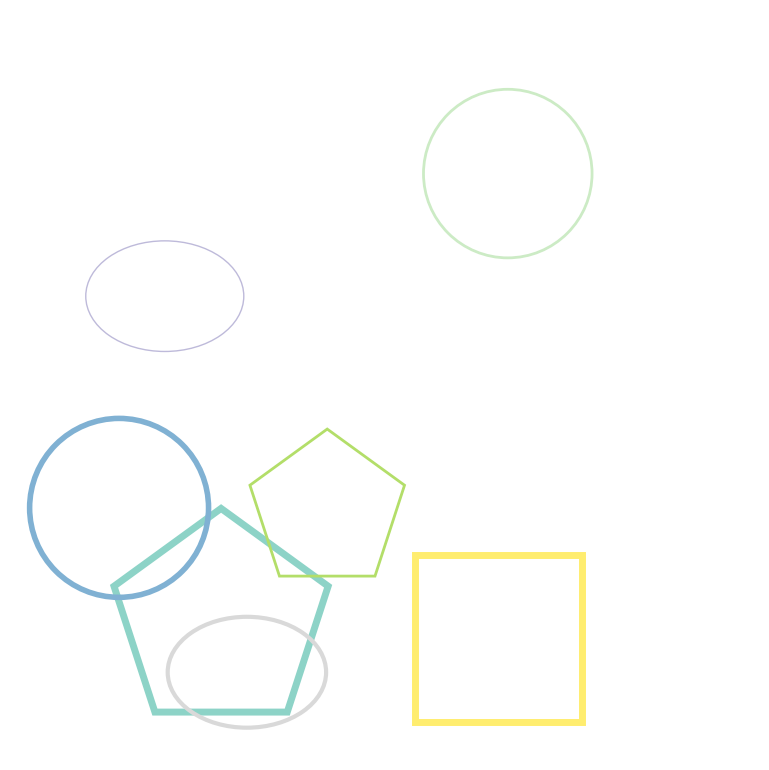[{"shape": "pentagon", "thickness": 2.5, "radius": 0.73, "center": [0.287, 0.193]}, {"shape": "oval", "thickness": 0.5, "radius": 0.51, "center": [0.214, 0.615]}, {"shape": "circle", "thickness": 2, "radius": 0.58, "center": [0.155, 0.34]}, {"shape": "pentagon", "thickness": 1, "radius": 0.53, "center": [0.425, 0.337]}, {"shape": "oval", "thickness": 1.5, "radius": 0.51, "center": [0.321, 0.127]}, {"shape": "circle", "thickness": 1, "radius": 0.55, "center": [0.659, 0.775]}, {"shape": "square", "thickness": 2.5, "radius": 0.54, "center": [0.648, 0.171]}]